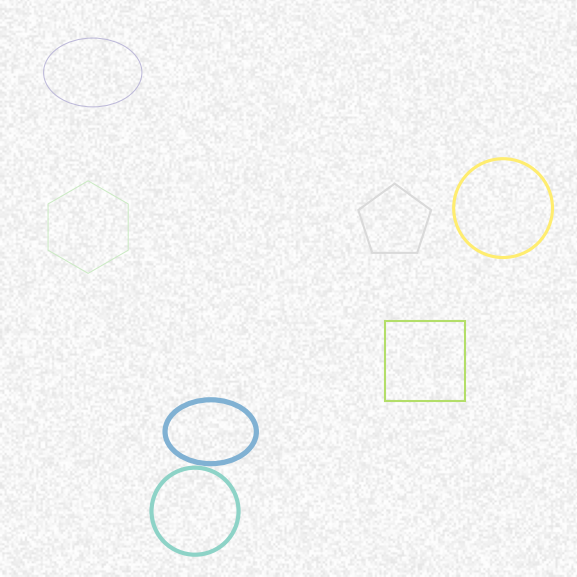[{"shape": "circle", "thickness": 2, "radius": 0.38, "center": [0.338, 0.114]}, {"shape": "oval", "thickness": 0.5, "radius": 0.43, "center": [0.161, 0.874]}, {"shape": "oval", "thickness": 2.5, "radius": 0.4, "center": [0.365, 0.252]}, {"shape": "square", "thickness": 1, "radius": 0.35, "center": [0.736, 0.374]}, {"shape": "pentagon", "thickness": 1, "radius": 0.33, "center": [0.683, 0.615]}, {"shape": "hexagon", "thickness": 0.5, "radius": 0.4, "center": [0.153, 0.606]}, {"shape": "circle", "thickness": 1.5, "radius": 0.43, "center": [0.871, 0.639]}]